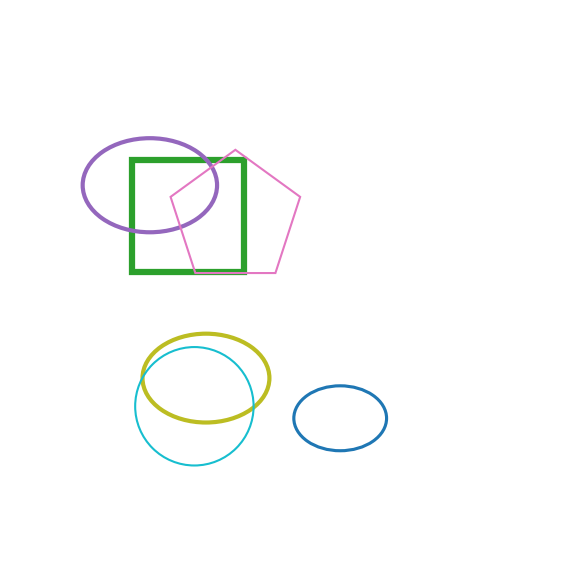[{"shape": "oval", "thickness": 1.5, "radius": 0.4, "center": [0.589, 0.275]}, {"shape": "square", "thickness": 3, "radius": 0.49, "center": [0.326, 0.625]}, {"shape": "oval", "thickness": 2, "radius": 0.58, "center": [0.26, 0.678]}, {"shape": "pentagon", "thickness": 1, "radius": 0.59, "center": [0.408, 0.622]}, {"shape": "oval", "thickness": 2, "radius": 0.55, "center": [0.357, 0.344]}, {"shape": "circle", "thickness": 1, "radius": 0.51, "center": [0.337, 0.296]}]